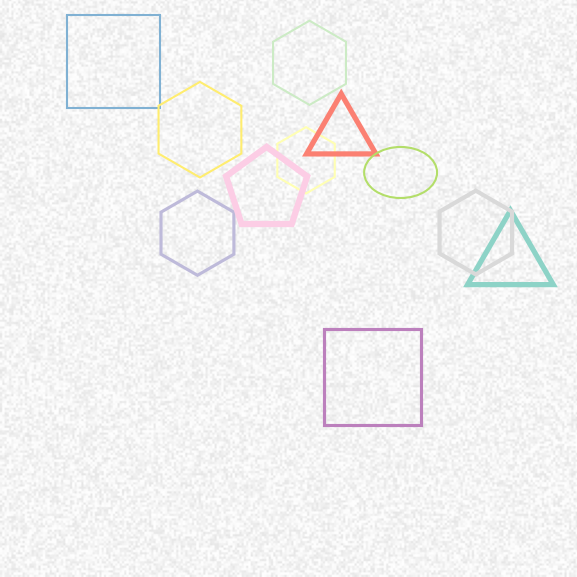[{"shape": "triangle", "thickness": 2.5, "radius": 0.43, "center": [0.884, 0.549]}, {"shape": "hexagon", "thickness": 1, "radius": 0.29, "center": [0.53, 0.722]}, {"shape": "hexagon", "thickness": 1.5, "radius": 0.36, "center": [0.342, 0.595]}, {"shape": "triangle", "thickness": 2.5, "radius": 0.35, "center": [0.591, 0.767]}, {"shape": "square", "thickness": 1, "radius": 0.4, "center": [0.197, 0.893]}, {"shape": "oval", "thickness": 1, "radius": 0.32, "center": [0.694, 0.7]}, {"shape": "pentagon", "thickness": 3, "radius": 0.37, "center": [0.462, 0.671]}, {"shape": "hexagon", "thickness": 2, "radius": 0.36, "center": [0.824, 0.596]}, {"shape": "square", "thickness": 1.5, "radius": 0.42, "center": [0.645, 0.346]}, {"shape": "hexagon", "thickness": 1, "radius": 0.36, "center": [0.536, 0.89]}, {"shape": "hexagon", "thickness": 1, "radius": 0.41, "center": [0.346, 0.775]}]